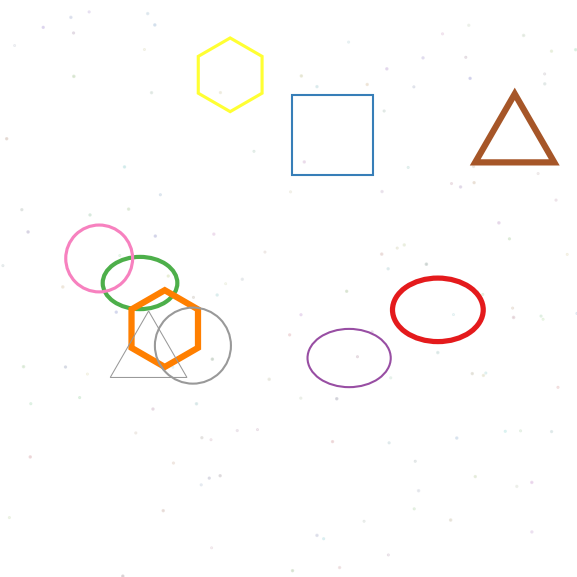[{"shape": "oval", "thickness": 2.5, "radius": 0.39, "center": [0.758, 0.463]}, {"shape": "square", "thickness": 1, "radius": 0.35, "center": [0.576, 0.765]}, {"shape": "oval", "thickness": 2, "radius": 0.32, "center": [0.242, 0.509]}, {"shape": "oval", "thickness": 1, "radius": 0.36, "center": [0.605, 0.379]}, {"shape": "hexagon", "thickness": 3, "radius": 0.33, "center": [0.285, 0.43]}, {"shape": "hexagon", "thickness": 1.5, "radius": 0.32, "center": [0.399, 0.87]}, {"shape": "triangle", "thickness": 3, "radius": 0.4, "center": [0.891, 0.757]}, {"shape": "circle", "thickness": 1.5, "radius": 0.29, "center": [0.172, 0.552]}, {"shape": "triangle", "thickness": 0.5, "radius": 0.38, "center": [0.257, 0.384]}, {"shape": "circle", "thickness": 1, "radius": 0.33, "center": [0.334, 0.401]}]